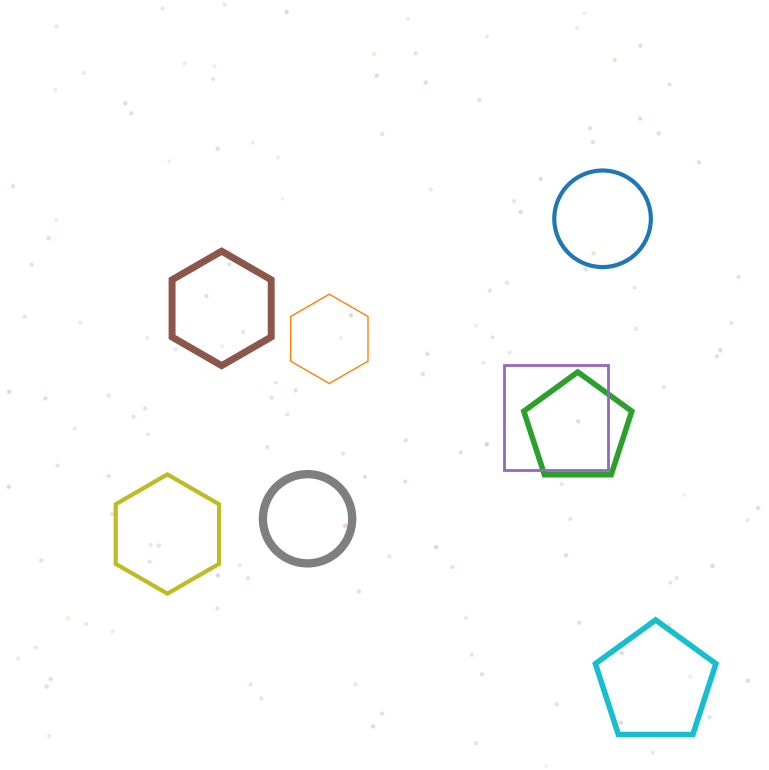[{"shape": "circle", "thickness": 1.5, "radius": 0.31, "center": [0.783, 0.716]}, {"shape": "hexagon", "thickness": 0.5, "radius": 0.29, "center": [0.428, 0.56]}, {"shape": "pentagon", "thickness": 2, "radius": 0.37, "center": [0.75, 0.443]}, {"shape": "square", "thickness": 1, "radius": 0.34, "center": [0.722, 0.458]}, {"shape": "hexagon", "thickness": 2.5, "radius": 0.37, "center": [0.288, 0.599]}, {"shape": "circle", "thickness": 3, "radius": 0.29, "center": [0.399, 0.326]}, {"shape": "hexagon", "thickness": 1.5, "radius": 0.39, "center": [0.217, 0.306]}, {"shape": "pentagon", "thickness": 2, "radius": 0.41, "center": [0.851, 0.113]}]